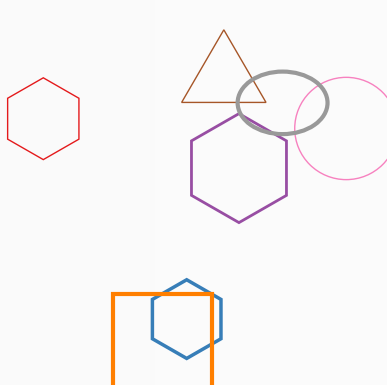[{"shape": "hexagon", "thickness": 1, "radius": 0.53, "center": [0.112, 0.692]}, {"shape": "hexagon", "thickness": 2.5, "radius": 0.51, "center": [0.482, 0.171]}, {"shape": "hexagon", "thickness": 2, "radius": 0.71, "center": [0.617, 0.563]}, {"shape": "square", "thickness": 3, "radius": 0.64, "center": [0.42, 0.109]}, {"shape": "triangle", "thickness": 1, "radius": 0.63, "center": [0.578, 0.797]}, {"shape": "circle", "thickness": 1, "radius": 0.66, "center": [0.893, 0.666]}, {"shape": "oval", "thickness": 3, "radius": 0.58, "center": [0.729, 0.733]}]